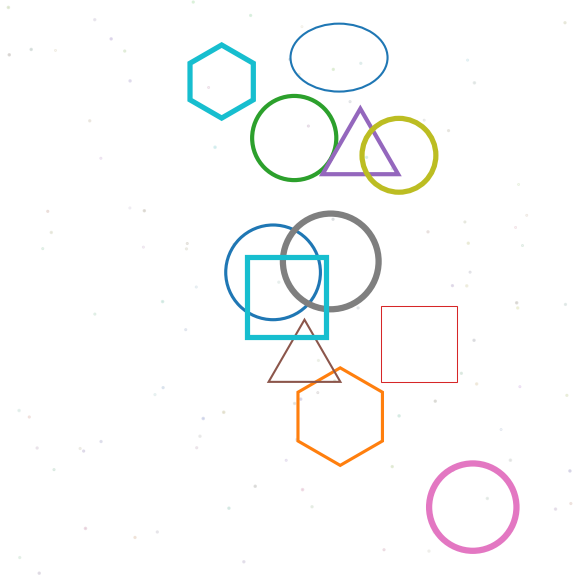[{"shape": "circle", "thickness": 1.5, "radius": 0.41, "center": [0.473, 0.528]}, {"shape": "oval", "thickness": 1, "radius": 0.42, "center": [0.587, 0.899]}, {"shape": "hexagon", "thickness": 1.5, "radius": 0.42, "center": [0.589, 0.278]}, {"shape": "circle", "thickness": 2, "radius": 0.36, "center": [0.509, 0.76]}, {"shape": "square", "thickness": 0.5, "radius": 0.33, "center": [0.725, 0.404]}, {"shape": "triangle", "thickness": 2, "radius": 0.38, "center": [0.624, 0.735]}, {"shape": "triangle", "thickness": 1, "radius": 0.36, "center": [0.527, 0.374]}, {"shape": "circle", "thickness": 3, "radius": 0.38, "center": [0.819, 0.121]}, {"shape": "circle", "thickness": 3, "radius": 0.41, "center": [0.573, 0.546]}, {"shape": "circle", "thickness": 2.5, "radius": 0.32, "center": [0.691, 0.73]}, {"shape": "square", "thickness": 2.5, "radius": 0.34, "center": [0.496, 0.485]}, {"shape": "hexagon", "thickness": 2.5, "radius": 0.32, "center": [0.384, 0.858]}]